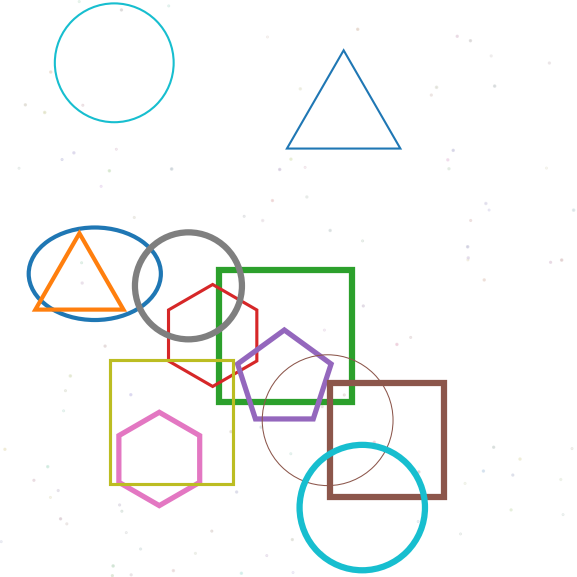[{"shape": "oval", "thickness": 2, "radius": 0.57, "center": [0.164, 0.525]}, {"shape": "triangle", "thickness": 1, "radius": 0.57, "center": [0.595, 0.799]}, {"shape": "triangle", "thickness": 2, "radius": 0.44, "center": [0.138, 0.507]}, {"shape": "square", "thickness": 3, "radius": 0.57, "center": [0.495, 0.417]}, {"shape": "hexagon", "thickness": 1.5, "radius": 0.44, "center": [0.368, 0.418]}, {"shape": "pentagon", "thickness": 2.5, "radius": 0.43, "center": [0.492, 0.343]}, {"shape": "circle", "thickness": 0.5, "radius": 0.57, "center": [0.567, 0.272]}, {"shape": "square", "thickness": 3, "radius": 0.49, "center": [0.67, 0.237]}, {"shape": "hexagon", "thickness": 2.5, "radius": 0.4, "center": [0.276, 0.204]}, {"shape": "circle", "thickness": 3, "radius": 0.46, "center": [0.326, 0.504]}, {"shape": "square", "thickness": 1.5, "radius": 0.53, "center": [0.297, 0.268]}, {"shape": "circle", "thickness": 3, "radius": 0.54, "center": [0.627, 0.12]}, {"shape": "circle", "thickness": 1, "radius": 0.51, "center": [0.198, 0.89]}]